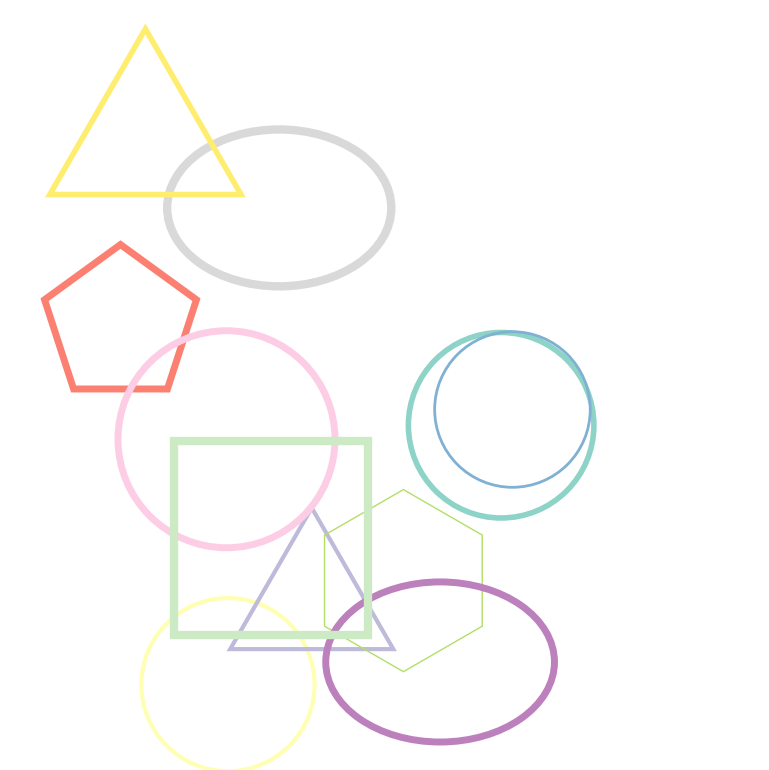[{"shape": "circle", "thickness": 2, "radius": 0.6, "center": [0.651, 0.448]}, {"shape": "circle", "thickness": 1.5, "radius": 0.56, "center": [0.296, 0.111]}, {"shape": "triangle", "thickness": 1.5, "radius": 0.61, "center": [0.405, 0.218]}, {"shape": "pentagon", "thickness": 2.5, "radius": 0.52, "center": [0.157, 0.579]}, {"shape": "circle", "thickness": 1, "radius": 0.51, "center": [0.666, 0.468]}, {"shape": "hexagon", "thickness": 0.5, "radius": 0.59, "center": [0.524, 0.246]}, {"shape": "circle", "thickness": 2.5, "radius": 0.7, "center": [0.294, 0.43]}, {"shape": "oval", "thickness": 3, "radius": 0.73, "center": [0.363, 0.73]}, {"shape": "oval", "thickness": 2.5, "radius": 0.74, "center": [0.572, 0.14]}, {"shape": "square", "thickness": 3, "radius": 0.63, "center": [0.352, 0.301]}, {"shape": "triangle", "thickness": 2, "radius": 0.72, "center": [0.189, 0.819]}]